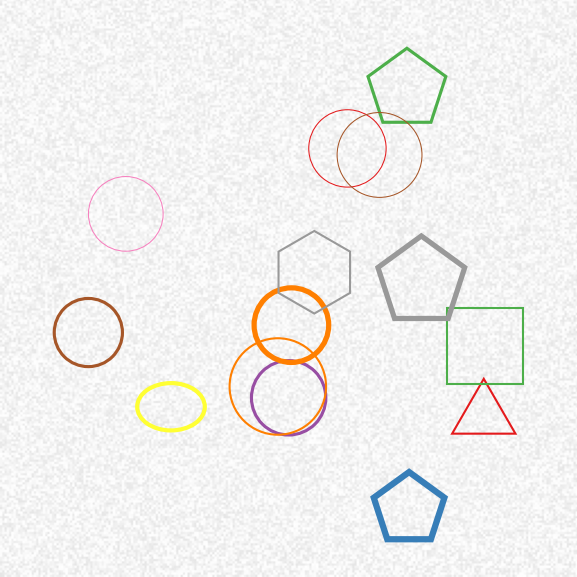[{"shape": "circle", "thickness": 0.5, "radius": 0.33, "center": [0.602, 0.742]}, {"shape": "triangle", "thickness": 1, "radius": 0.32, "center": [0.838, 0.28]}, {"shape": "pentagon", "thickness": 3, "radius": 0.32, "center": [0.708, 0.117]}, {"shape": "pentagon", "thickness": 1.5, "radius": 0.35, "center": [0.705, 0.845]}, {"shape": "square", "thickness": 1, "radius": 0.33, "center": [0.839, 0.4]}, {"shape": "circle", "thickness": 1.5, "radius": 0.32, "center": [0.5, 0.31]}, {"shape": "circle", "thickness": 1, "radius": 0.42, "center": [0.481, 0.33]}, {"shape": "circle", "thickness": 2.5, "radius": 0.32, "center": [0.505, 0.436]}, {"shape": "oval", "thickness": 2, "radius": 0.29, "center": [0.296, 0.295]}, {"shape": "circle", "thickness": 1.5, "radius": 0.3, "center": [0.153, 0.423]}, {"shape": "circle", "thickness": 0.5, "radius": 0.37, "center": [0.657, 0.731]}, {"shape": "circle", "thickness": 0.5, "radius": 0.32, "center": [0.218, 0.629]}, {"shape": "pentagon", "thickness": 2.5, "radius": 0.4, "center": [0.73, 0.512]}, {"shape": "hexagon", "thickness": 1, "radius": 0.36, "center": [0.544, 0.528]}]